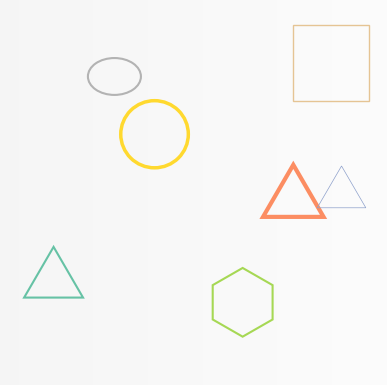[{"shape": "triangle", "thickness": 1.5, "radius": 0.44, "center": [0.138, 0.271]}, {"shape": "triangle", "thickness": 3, "radius": 0.45, "center": [0.757, 0.482]}, {"shape": "triangle", "thickness": 0.5, "radius": 0.36, "center": [0.881, 0.496]}, {"shape": "hexagon", "thickness": 1.5, "radius": 0.45, "center": [0.626, 0.215]}, {"shape": "circle", "thickness": 2.5, "radius": 0.44, "center": [0.399, 0.651]}, {"shape": "square", "thickness": 1, "radius": 0.49, "center": [0.855, 0.837]}, {"shape": "oval", "thickness": 1.5, "radius": 0.34, "center": [0.295, 0.801]}]